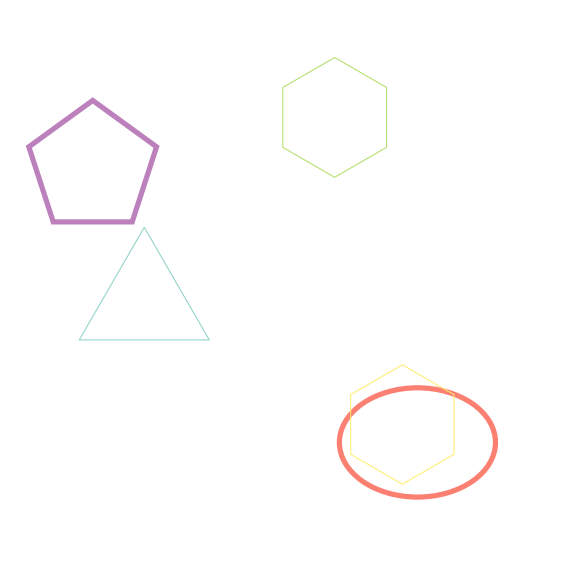[{"shape": "triangle", "thickness": 0.5, "radius": 0.65, "center": [0.25, 0.476]}, {"shape": "oval", "thickness": 2.5, "radius": 0.68, "center": [0.723, 0.233]}, {"shape": "hexagon", "thickness": 0.5, "radius": 0.52, "center": [0.58, 0.796]}, {"shape": "pentagon", "thickness": 2.5, "radius": 0.58, "center": [0.161, 0.709]}, {"shape": "hexagon", "thickness": 0.5, "radius": 0.52, "center": [0.697, 0.264]}]